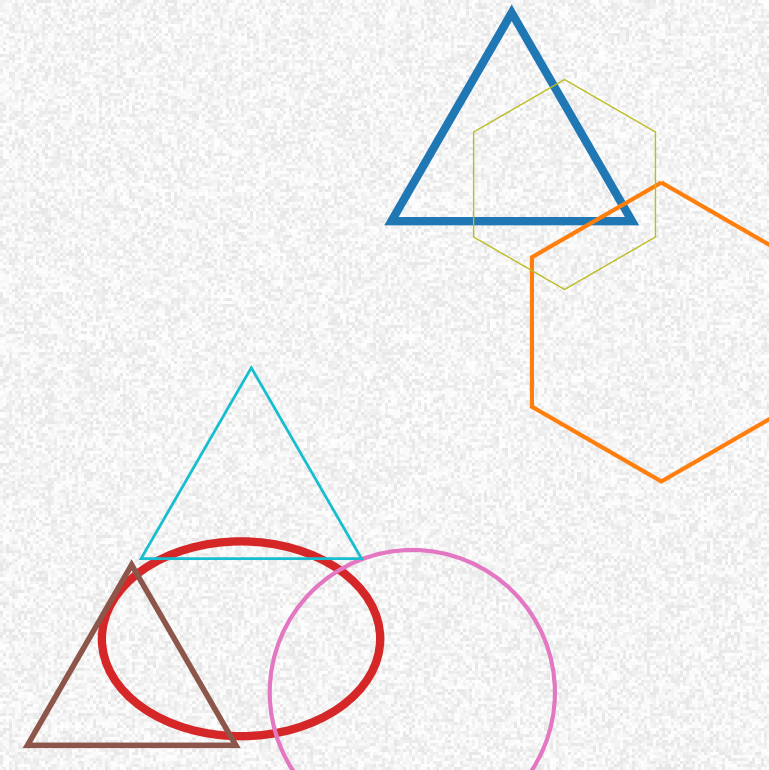[{"shape": "triangle", "thickness": 3, "radius": 0.9, "center": [0.665, 0.803]}, {"shape": "hexagon", "thickness": 1.5, "radius": 0.97, "center": [0.859, 0.569]}, {"shape": "oval", "thickness": 3, "radius": 0.9, "center": [0.313, 0.17]}, {"shape": "triangle", "thickness": 2, "radius": 0.78, "center": [0.171, 0.11]}, {"shape": "circle", "thickness": 1.5, "radius": 0.93, "center": [0.535, 0.101]}, {"shape": "hexagon", "thickness": 0.5, "radius": 0.68, "center": [0.733, 0.76]}, {"shape": "triangle", "thickness": 1, "radius": 0.83, "center": [0.326, 0.357]}]